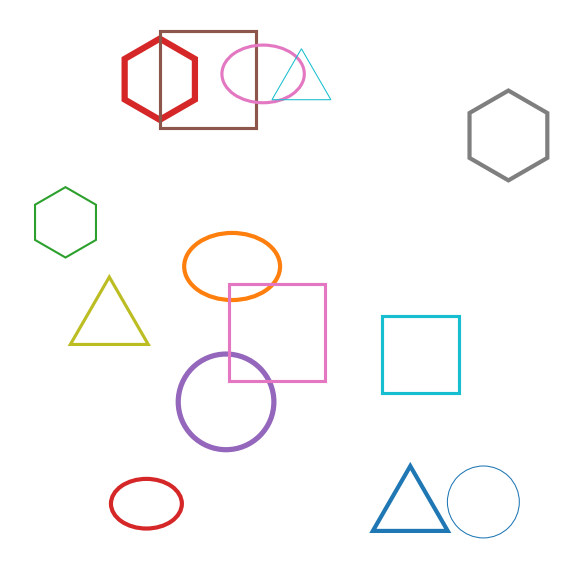[{"shape": "circle", "thickness": 0.5, "radius": 0.31, "center": [0.837, 0.13]}, {"shape": "triangle", "thickness": 2, "radius": 0.37, "center": [0.71, 0.117]}, {"shape": "oval", "thickness": 2, "radius": 0.42, "center": [0.402, 0.538]}, {"shape": "hexagon", "thickness": 1, "radius": 0.3, "center": [0.113, 0.614]}, {"shape": "oval", "thickness": 2, "radius": 0.31, "center": [0.254, 0.127]}, {"shape": "hexagon", "thickness": 3, "radius": 0.35, "center": [0.277, 0.862]}, {"shape": "circle", "thickness": 2.5, "radius": 0.41, "center": [0.391, 0.303]}, {"shape": "square", "thickness": 1.5, "radius": 0.42, "center": [0.36, 0.861]}, {"shape": "oval", "thickness": 1.5, "radius": 0.36, "center": [0.456, 0.871]}, {"shape": "square", "thickness": 1.5, "radius": 0.42, "center": [0.48, 0.423]}, {"shape": "hexagon", "thickness": 2, "radius": 0.39, "center": [0.88, 0.765]}, {"shape": "triangle", "thickness": 1.5, "radius": 0.39, "center": [0.189, 0.442]}, {"shape": "triangle", "thickness": 0.5, "radius": 0.29, "center": [0.522, 0.856]}, {"shape": "square", "thickness": 1.5, "radius": 0.33, "center": [0.729, 0.385]}]